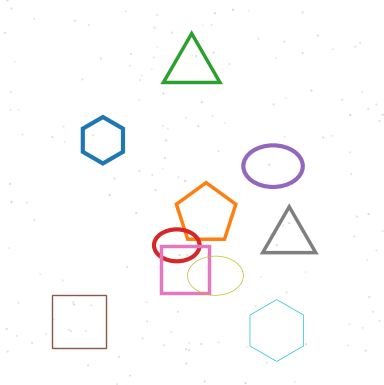[{"shape": "hexagon", "thickness": 3, "radius": 0.3, "center": [0.267, 0.636]}, {"shape": "pentagon", "thickness": 2.5, "radius": 0.41, "center": [0.535, 0.444]}, {"shape": "triangle", "thickness": 2.5, "radius": 0.42, "center": [0.498, 0.828]}, {"shape": "oval", "thickness": 3, "radius": 0.3, "center": [0.459, 0.363]}, {"shape": "oval", "thickness": 3, "radius": 0.39, "center": [0.709, 0.568]}, {"shape": "square", "thickness": 1, "radius": 0.35, "center": [0.205, 0.166]}, {"shape": "square", "thickness": 2.5, "radius": 0.31, "center": [0.481, 0.3]}, {"shape": "triangle", "thickness": 2.5, "radius": 0.4, "center": [0.751, 0.383]}, {"shape": "oval", "thickness": 0.5, "radius": 0.36, "center": [0.56, 0.284]}, {"shape": "hexagon", "thickness": 0.5, "radius": 0.4, "center": [0.719, 0.142]}]